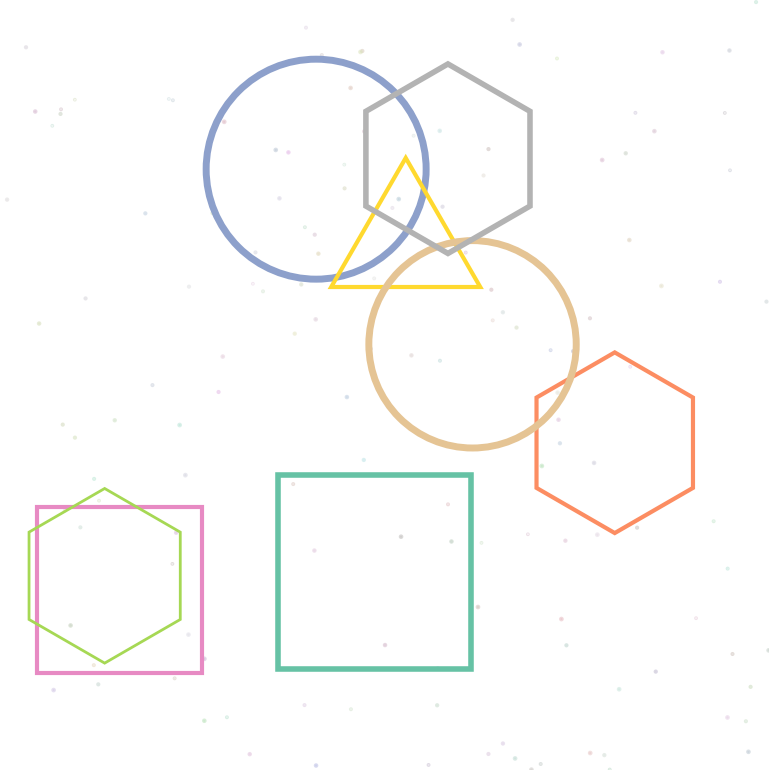[{"shape": "square", "thickness": 2, "radius": 0.63, "center": [0.486, 0.257]}, {"shape": "hexagon", "thickness": 1.5, "radius": 0.59, "center": [0.798, 0.425]}, {"shape": "circle", "thickness": 2.5, "radius": 0.71, "center": [0.411, 0.78]}, {"shape": "square", "thickness": 1.5, "radius": 0.54, "center": [0.155, 0.234]}, {"shape": "hexagon", "thickness": 1, "radius": 0.57, "center": [0.136, 0.252]}, {"shape": "triangle", "thickness": 1.5, "radius": 0.56, "center": [0.527, 0.683]}, {"shape": "circle", "thickness": 2.5, "radius": 0.67, "center": [0.614, 0.553]}, {"shape": "hexagon", "thickness": 2, "radius": 0.62, "center": [0.582, 0.794]}]